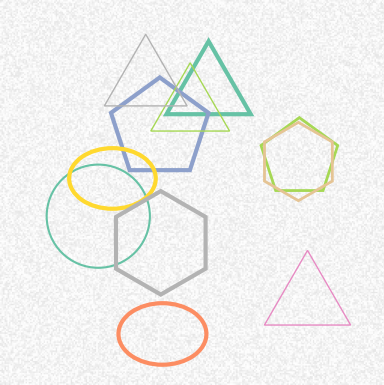[{"shape": "circle", "thickness": 1.5, "radius": 0.67, "center": [0.255, 0.438]}, {"shape": "triangle", "thickness": 3, "radius": 0.63, "center": [0.542, 0.767]}, {"shape": "oval", "thickness": 3, "radius": 0.57, "center": [0.422, 0.133]}, {"shape": "pentagon", "thickness": 3, "radius": 0.67, "center": [0.415, 0.666]}, {"shape": "triangle", "thickness": 1, "radius": 0.65, "center": [0.799, 0.22]}, {"shape": "triangle", "thickness": 1, "radius": 0.59, "center": [0.494, 0.719]}, {"shape": "pentagon", "thickness": 2, "radius": 0.52, "center": [0.778, 0.59]}, {"shape": "oval", "thickness": 3, "radius": 0.56, "center": [0.292, 0.536]}, {"shape": "hexagon", "thickness": 2, "radius": 0.51, "center": [0.775, 0.58]}, {"shape": "triangle", "thickness": 1, "radius": 0.62, "center": [0.378, 0.787]}, {"shape": "hexagon", "thickness": 3, "radius": 0.67, "center": [0.418, 0.369]}]